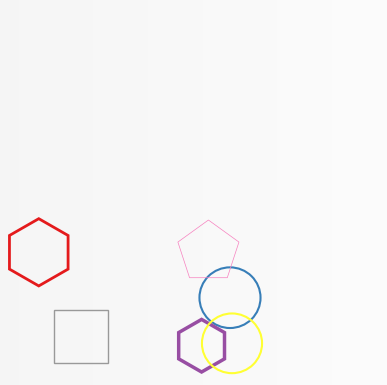[{"shape": "hexagon", "thickness": 2, "radius": 0.44, "center": [0.1, 0.345]}, {"shape": "circle", "thickness": 1.5, "radius": 0.39, "center": [0.594, 0.227]}, {"shape": "hexagon", "thickness": 2.5, "radius": 0.34, "center": [0.52, 0.102]}, {"shape": "circle", "thickness": 1.5, "radius": 0.39, "center": [0.599, 0.108]}, {"shape": "pentagon", "thickness": 0.5, "radius": 0.41, "center": [0.538, 0.346]}, {"shape": "square", "thickness": 1, "radius": 0.35, "center": [0.209, 0.127]}]